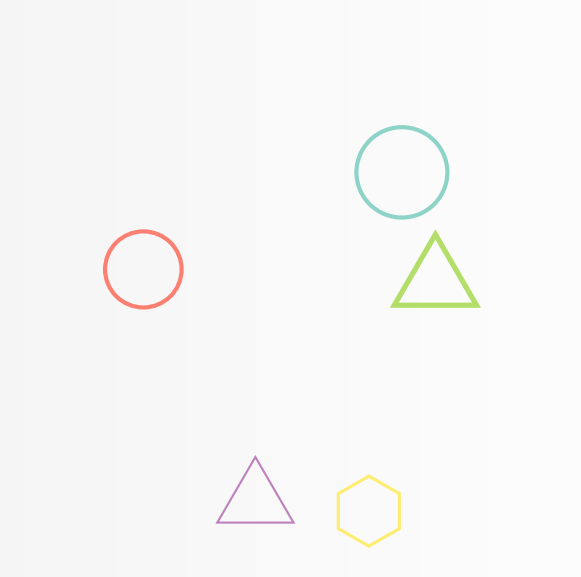[{"shape": "circle", "thickness": 2, "radius": 0.39, "center": [0.691, 0.701]}, {"shape": "circle", "thickness": 2, "radius": 0.33, "center": [0.247, 0.533]}, {"shape": "triangle", "thickness": 2.5, "radius": 0.41, "center": [0.749, 0.511]}, {"shape": "triangle", "thickness": 1, "radius": 0.38, "center": [0.439, 0.132]}, {"shape": "hexagon", "thickness": 1.5, "radius": 0.3, "center": [0.635, 0.114]}]